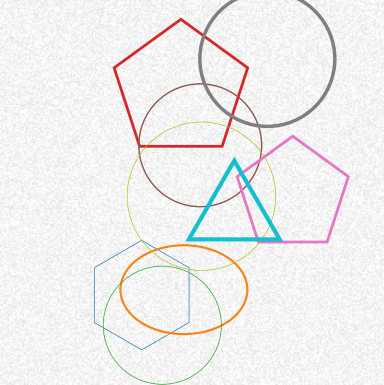[{"shape": "hexagon", "thickness": 0.5, "radius": 0.71, "center": [0.368, 0.233]}, {"shape": "oval", "thickness": 1.5, "radius": 0.82, "center": [0.478, 0.248]}, {"shape": "circle", "thickness": 0.5, "radius": 0.77, "center": [0.422, 0.155]}, {"shape": "pentagon", "thickness": 2, "radius": 0.91, "center": [0.47, 0.768]}, {"shape": "circle", "thickness": 1, "radius": 0.8, "center": [0.52, 0.623]}, {"shape": "pentagon", "thickness": 2, "radius": 0.76, "center": [0.76, 0.494]}, {"shape": "circle", "thickness": 2.5, "radius": 0.88, "center": [0.694, 0.847]}, {"shape": "circle", "thickness": 0.5, "radius": 0.96, "center": [0.523, 0.49]}, {"shape": "triangle", "thickness": 3, "radius": 0.68, "center": [0.608, 0.446]}]